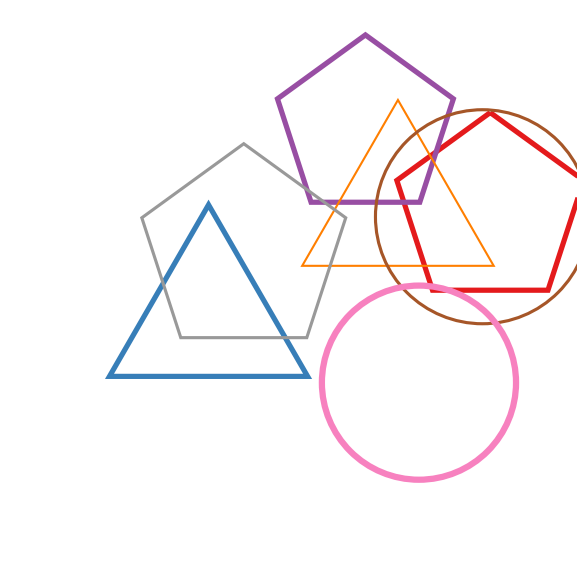[{"shape": "pentagon", "thickness": 2.5, "radius": 0.85, "center": [0.849, 0.634]}, {"shape": "triangle", "thickness": 2.5, "radius": 0.99, "center": [0.361, 0.446]}, {"shape": "pentagon", "thickness": 2.5, "radius": 0.8, "center": [0.633, 0.778]}, {"shape": "triangle", "thickness": 1, "radius": 0.96, "center": [0.689, 0.635]}, {"shape": "circle", "thickness": 1.5, "radius": 0.93, "center": [0.835, 0.624]}, {"shape": "circle", "thickness": 3, "radius": 0.84, "center": [0.725, 0.337]}, {"shape": "pentagon", "thickness": 1.5, "radius": 0.93, "center": [0.422, 0.565]}]